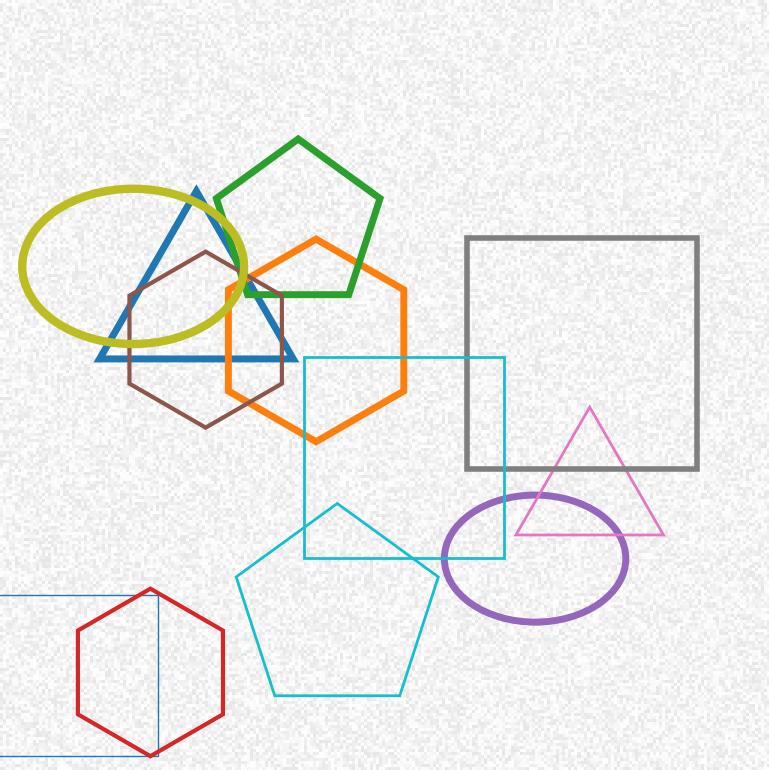[{"shape": "square", "thickness": 0.5, "radius": 0.52, "center": [0.101, 0.123]}, {"shape": "triangle", "thickness": 2.5, "radius": 0.73, "center": [0.255, 0.607]}, {"shape": "hexagon", "thickness": 2.5, "radius": 0.66, "center": [0.411, 0.558]}, {"shape": "pentagon", "thickness": 2.5, "radius": 0.56, "center": [0.387, 0.708]}, {"shape": "hexagon", "thickness": 1.5, "radius": 0.54, "center": [0.195, 0.127]}, {"shape": "oval", "thickness": 2.5, "radius": 0.59, "center": [0.695, 0.275]}, {"shape": "hexagon", "thickness": 1.5, "radius": 0.57, "center": [0.267, 0.559]}, {"shape": "triangle", "thickness": 1, "radius": 0.55, "center": [0.766, 0.361]}, {"shape": "square", "thickness": 2, "radius": 0.75, "center": [0.756, 0.541]}, {"shape": "oval", "thickness": 3, "radius": 0.72, "center": [0.173, 0.654]}, {"shape": "square", "thickness": 1, "radius": 0.65, "center": [0.525, 0.406]}, {"shape": "pentagon", "thickness": 1, "radius": 0.69, "center": [0.438, 0.208]}]